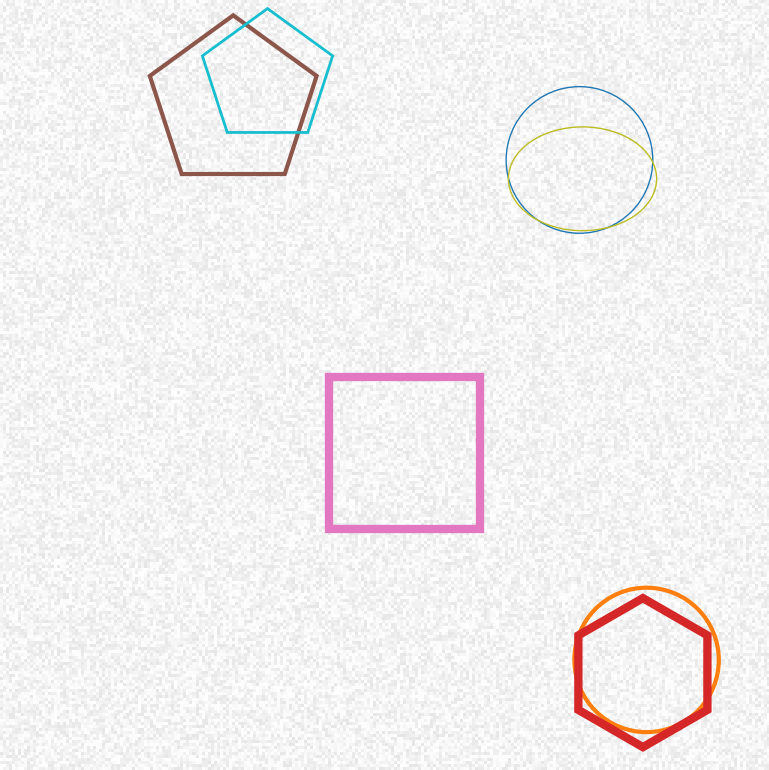[{"shape": "circle", "thickness": 0.5, "radius": 0.48, "center": [0.753, 0.792]}, {"shape": "circle", "thickness": 1.5, "radius": 0.47, "center": [0.84, 0.143]}, {"shape": "hexagon", "thickness": 3, "radius": 0.48, "center": [0.835, 0.126]}, {"shape": "pentagon", "thickness": 1.5, "radius": 0.57, "center": [0.303, 0.866]}, {"shape": "square", "thickness": 3, "radius": 0.49, "center": [0.525, 0.411]}, {"shape": "oval", "thickness": 0.5, "radius": 0.48, "center": [0.757, 0.768]}, {"shape": "pentagon", "thickness": 1, "radius": 0.44, "center": [0.347, 0.9]}]